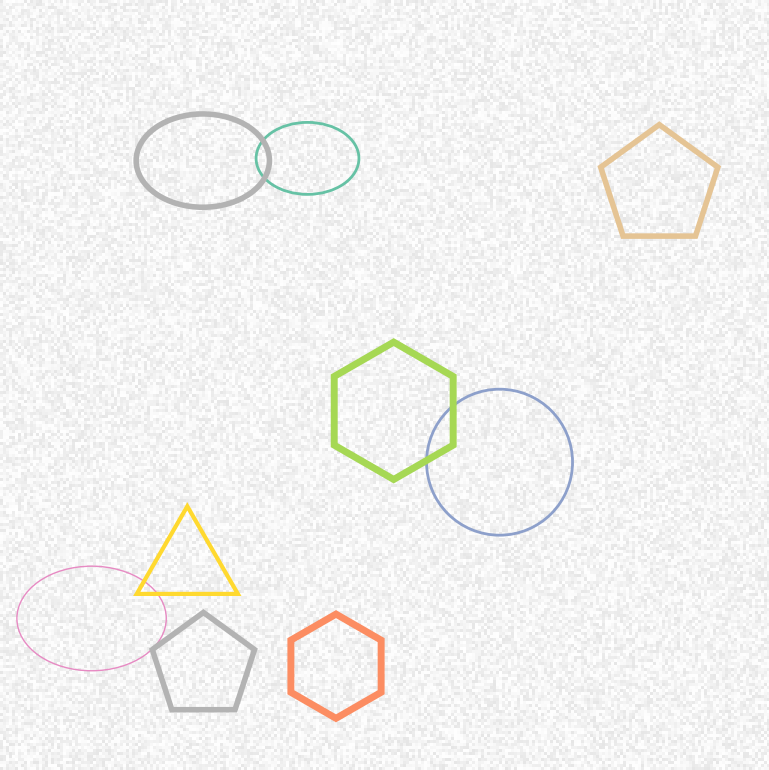[{"shape": "oval", "thickness": 1, "radius": 0.33, "center": [0.399, 0.794]}, {"shape": "hexagon", "thickness": 2.5, "radius": 0.34, "center": [0.436, 0.135]}, {"shape": "circle", "thickness": 1, "radius": 0.47, "center": [0.649, 0.4]}, {"shape": "oval", "thickness": 0.5, "radius": 0.49, "center": [0.119, 0.197]}, {"shape": "hexagon", "thickness": 2.5, "radius": 0.45, "center": [0.511, 0.467]}, {"shape": "triangle", "thickness": 1.5, "radius": 0.38, "center": [0.243, 0.267]}, {"shape": "pentagon", "thickness": 2, "radius": 0.4, "center": [0.856, 0.758]}, {"shape": "pentagon", "thickness": 2, "radius": 0.35, "center": [0.264, 0.135]}, {"shape": "oval", "thickness": 2, "radius": 0.43, "center": [0.263, 0.791]}]